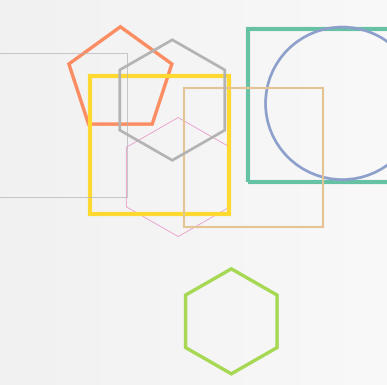[{"shape": "square", "thickness": 3, "radius": 0.99, "center": [0.837, 0.726]}, {"shape": "pentagon", "thickness": 2.5, "radius": 0.7, "center": [0.311, 0.791]}, {"shape": "circle", "thickness": 2, "radius": 0.99, "center": [0.883, 0.732]}, {"shape": "hexagon", "thickness": 0.5, "radius": 0.77, "center": [0.46, 0.54]}, {"shape": "hexagon", "thickness": 2.5, "radius": 0.68, "center": [0.597, 0.165]}, {"shape": "square", "thickness": 3, "radius": 0.9, "center": [0.411, 0.623]}, {"shape": "square", "thickness": 1.5, "radius": 0.9, "center": [0.654, 0.592]}, {"shape": "square", "thickness": 0.5, "radius": 0.94, "center": [0.14, 0.675]}, {"shape": "hexagon", "thickness": 2, "radius": 0.78, "center": [0.445, 0.74]}]